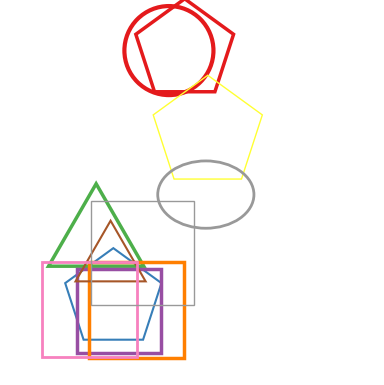[{"shape": "pentagon", "thickness": 2.5, "radius": 0.67, "center": [0.48, 0.87]}, {"shape": "circle", "thickness": 3, "radius": 0.58, "center": [0.439, 0.869]}, {"shape": "pentagon", "thickness": 1.5, "radius": 0.66, "center": [0.294, 0.224]}, {"shape": "triangle", "thickness": 2.5, "radius": 0.71, "center": [0.25, 0.38]}, {"shape": "square", "thickness": 2.5, "radius": 0.54, "center": [0.309, 0.192]}, {"shape": "square", "thickness": 2.5, "radius": 0.62, "center": [0.354, 0.195]}, {"shape": "pentagon", "thickness": 1, "radius": 0.75, "center": [0.54, 0.655]}, {"shape": "triangle", "thickness": 1.5, "radius": 0.52, "center": [0.287, 0.322]}, {"shape": "square", "thickness": 2, "radius": 0.62, "center": [0.233, 0.196]}, {"shape": "oval", "thickness": 2, "radius": 0.62, "center": [0.535, 0.495]}, {"shape": "square", "thickness": 1, "radius": 0.67, "center": [0.37, 0.344]}]